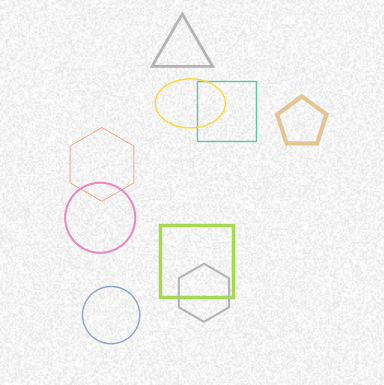[{"shape": "square", "thickness": 1, "radius": 0.39, "center": [0.588, 0.711]}, {"shape": "hexagon", "thickness": 0.5, "radius": 0.48, "center": [0.265, 0.573]}, {"shape": "circle", "thickness": 1, "radius": 0.37, "center": [0.289, 0.182]}, {"shape": "circle", "thickness": 1.5, "radius": 0.46, "center": [0.26, 0.434]}, {"shape": "square", "thickness": 2.5, "radius": 0.47, "center": [0.511, 0.322]}, {"shape": "oval", "thickness": 1, "radius": 0.46, "center": [0.494, 0.731]}, {"shape": "pentagon", "thickness": 3, "radius": 0.34, "center": [0.784, 0.682]}, {"shape": "hexagon", "thickness": 1.5, "radius": 0.38, "center": [0.53, 0.24]}, {"shape": "triangle", "thickness": 2, "radius": 0.45, "center": [0.473, 0.873]}]